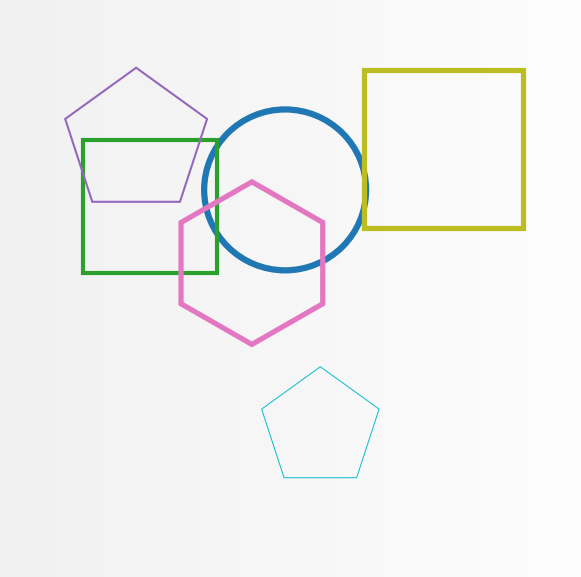[{"shape": "circle", "thickness": 3, "radius": 0.7, "center": [0.491, 0.67]}, {"shape": "square", "thickness": 2, "radius": 0.58, "center": [0.258, 0.642]}, {"shape": "pentagon", "thickness": 1, "radius": 0.64, "center": [0.234, 0.754]}, {"shape": "hexagon", "thickness": 2.5, "radius": 0.7, "center": [0.433, 0.544]}, {"shape": "square", "thickness": 2.5, "radius": 0.68, "center": [0.762, 0.741]}, {"shape": "pentagon", "thickness": 0.5, "radius": 0.53, "center": [0.551, 0.258]}]